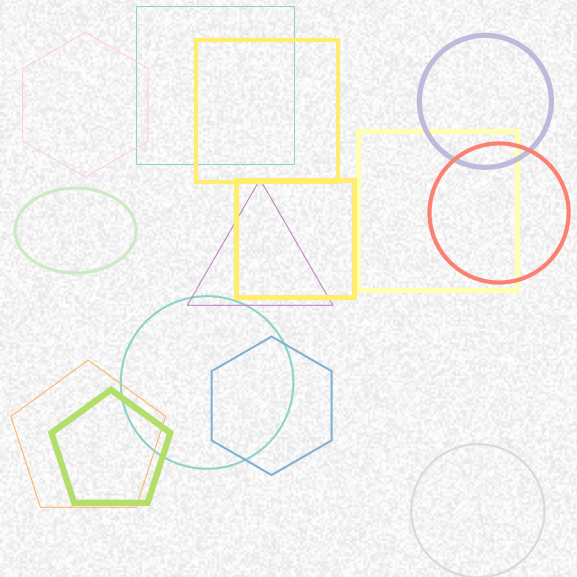[{"shape": "circle", "thickness": 1, "radius": 0.75, "center": [0.359, 0.337]}, {"shape": "square", "thickness": 0.5, "radius": 0.68, "center": [0.372, 0.851]}, {"shape": "square", "thickness": 2.5, "radius": 0.69, "center": [0.758, 0.634]}, {"shape": "circle", "thickness": 2.5, "radius": 0.57, "center": [0.84, 0.824]}, {"shape": "circle", "thickness": 2, "radius": 0.6, "center": [0.864, 0.63]}, {"shape": "hexagon", "thickness": 1, "radius": 0.6, "center": [0.47, 0.296]}, {"shape": "pentagon", "thickness": 0.5, "radius": 0.7, "center": [0.153, 0.235]}, {"shape": "pentagon", "thickness": 3, "radius": 0.54, "center": [0.192, 0.216]}, {"shape": "hexagon", "thickness": 0.5, "radius": 0.63, "center": [0.148, 0.818]}, {"shape": "circle", "thickness": 1, "radius": 0.58, "center": [0.828, 0.115]}, {"shape": "triangle", "thickness": 0.5, "radius": 0.73, "center": [0.45, 0.543]}, {"shape": "oval", "thickness": 1.5, "radius": 0.52, "center": [0.131, 0.6]}, {"shape": "square", "thickness": 2.5, "radius": 0.51, "center": [0.511, 0.586]}, {"shape": "square", "thickness": 2, "radius": 0.61, "center": [0.462, 0.808]}]